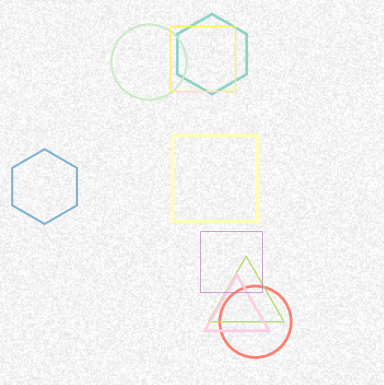[{"shape": "hexagon", "thickness": 2, "radius": 0.52, "center": [0.551, 0.859]}, {"shape": "square", "thickness": 2.5, "radius": 0.56, "center": [0.557, 0.538]}, {"shape": "circle", "thickness": 2, "radius": 0.46, "center": [0.664, 0.164]}, {"shape": "hexagon", "thickness": 1.5, "radius": 0.49, "center": [0.116, 0.515]}, {"shape": "triangle", "thickness": 1, "radius": 0.57, "center": [0.64, 0.221]}, {"shape": "triangle", "thickness": 2, "radius": 0.48, "center": [0.615, 0.189]}, {"shape": "square", "thickness": 0.5, "radius": 0.4, "center": [0.6, 0.32]}, {"shape": "circle", "thickness": 1.5, "radius": 0.49, "center": [0.387, 0.839]}, {"shape": "square", "thickness": 1, "radius": 0.42, "center": [0.526, 0.847]}]